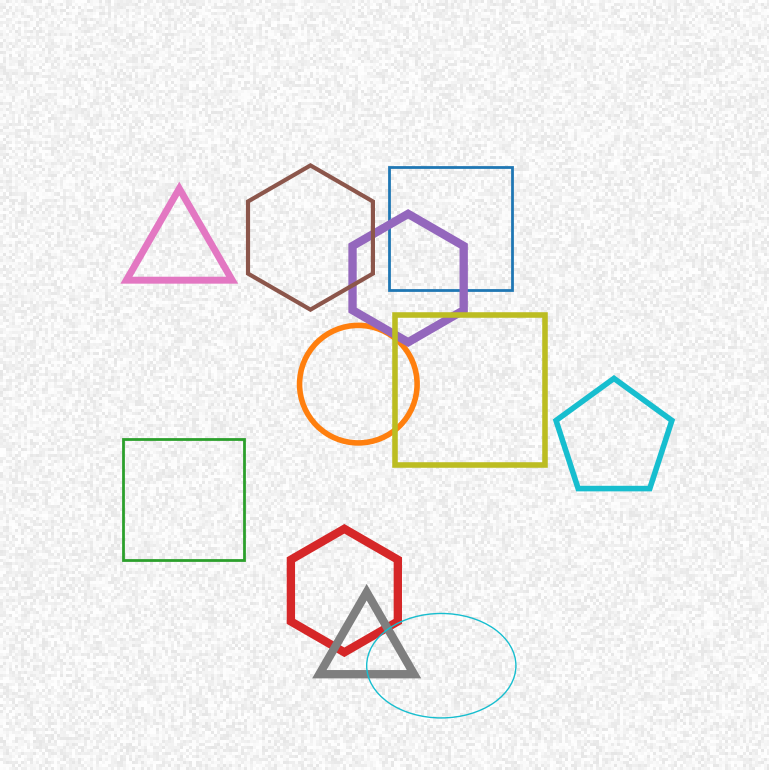[{"shape": "square", "thickness": 1, "radius": 0.4, "center": [0.585, 0.703]}, {"shape": "circle", "thickness": 2, "radius": 0.38, "center": [0.465, 0.501]}, {"shape": "square", "thickness": 1, "radius": 0.39, "center": [0.239, 0.352]}, {"shape": "hexagon", "thickness": 3, "radius": 0.4, "center": [0.447, 0.233]}, {"shape": "hexagon", "thickness": 3, "radius": 0.42, "center": [0.53, 0.639]}, {"shape": "hexagon", "thickness": 1.5, "radius": 0.47, "center": [0.403, 0.692]}, {"shape": "triangle", "thickness": 2.5, "radius": 0.4, "center": [0.233, 0.676]}, {"shape": "triangle", "thickness": 3, "radius": 0.35, "center": [0.476, 0.16]}, {"shape": "square", "thickness": 2, "radius": 0.49, "center": [0.611, 0.493]}, {"shape": "oval", "thickness": 0.5, "radius": 0.48, "center": [0.573, 0.135]}, {"shape": "pentagon", "thickness": 2, "radius": 0.4, "center": [0.797, 0.429]}]